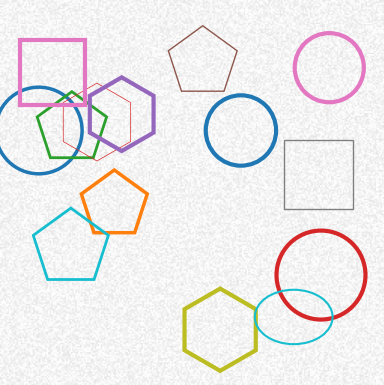[{"shape": "circle", "thickness": 3, "radius": 0.46, "center": [0.626, 0.661]}, {"shape": "circle", "thickness": 2.5, "radius": 0.56, "center": [0.101, 0.661]}, {"shape": "pentagon", "thickness": 2.5, "radius": 0.45, "center": [0.297, 0.468]}, {"shape": "pentagon", "thickness": 2, "radius": 0.47, "center": [0.187, 0.667]}, {"shape": "circle", "thickness": 3, "radius": 0.58, "center": [0.834, 0.286]}, {"shape": "hexagon", "thickness": 0.5, "radius": 0.51, "center": [0.252, 0.683]}, {"shape": "hexagon", "thickness": 3, "radius": 0.48, "center": [0.316, 0.703]}, {"shape": "pentagon", "thickness": 1, "radius": 0.47, "center": [0.527, 0.839]}, {"shape": "circle", "thickness": 3, "radius": 0.45, "center": [0.855, 0.824]}, {"shape": "square", "thickness": 3, "radius": 0.42, "center": [0.136, 0.812]}, {"shape": "square", "thickness": 1, "radius": 0.45, "center": [0.828, 0.548]}, {"shape": "hexagon", "thickness": 3, "radius": 0.53, "center": [0.572, 0.144]}, {"shape": "pentagon", "thickness": 2, "radius": 0.51, "center": [0.184, 0.357]}, {"shape": "oval", "thickness": 1.5, "radius": 0.5, "center": [0.763, 0.177]}]